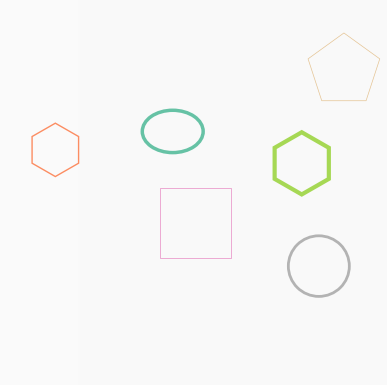[{"shape": "oval", "thickness": 2.5, "radius": 0.39, "center": [0.446, 0.659]}, {"shape": "hexagon", "thickness": 1, "radius": 0.35, "center": [0.143, 0.611]}, {"shape": "square", "thickness": 0.5, "radius": 0.46, "center": [0.503, 0.42]}, {"shape": "hexagon", "thickness": 3, "radius": 0.4, "center": [0.779, 0.576]}, {"shape": "pentagon", "thickness": 0.5, "radius": 0.49, "center": [0.888, 0.817]}, {"shape": "circle", "thickness": 2, "radius": 0.39, "center": [0.823, 0.309]}]